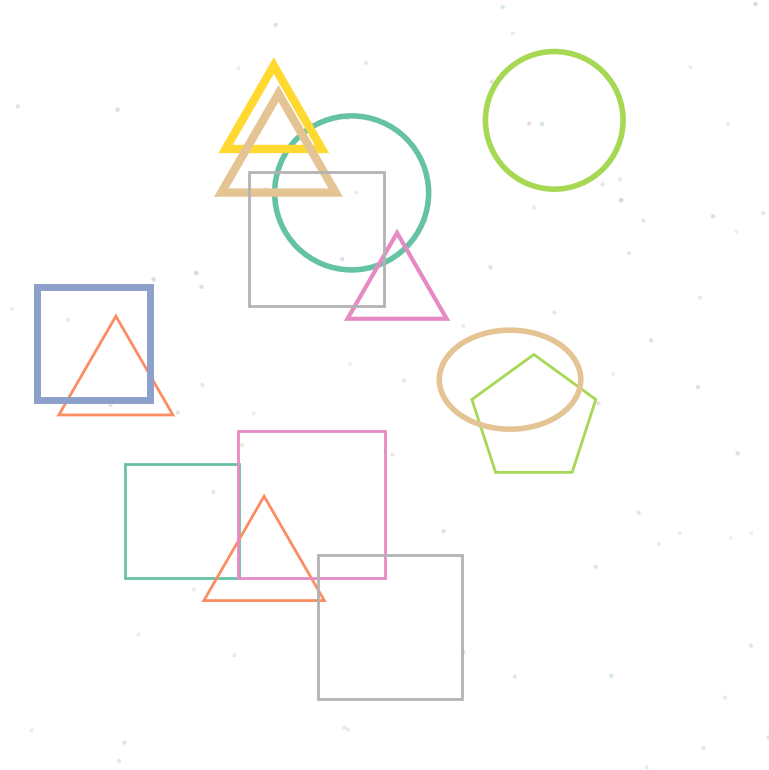[{"shape": "circle", "thickness": 2, "radius": 0.5, "center": [0.457, 0.749]}, {"shape": "square", "thickness": 1, "radius": 0.37, "center": [0.237, 0.323]}, {"shape": "triangle", "thickness": 1, "radius": 0.43, "center": [0.151, 0.504]}, {"shape": "triangle", "thickness": 1, "radius": 0.45, "center": [0.343, 0.265]}, {"shape": "square", "thickness": 2.5, "radius": 0.37, "center": [0.121, 0.553]}, {"shape": "square", "thickness": 1, "radius": 0.48, "center": [0.405, 0.345]}, {"shape": "triangle", "thickness": 1.5, "radius": 0.37, "center": [0.516, 0.623]}, {"shape": "circle", "thickness": 2, "radius": 0.45, "center": [0.72, 0.844]}, {"shape": "pentagon", "thickness": 1, "radius": 0.42, "center": [0.693, 0.455]}, {"shape": "triangle", "thickness": 3, "radius": 0.36, "center": [0.356, 0.843]}, {"shape": "oval", "thickness": 2, "radius": 0.46, "center": [0.662, 0.507]}, {"shape": "triangle", "thickness": 3, "radius": 0.43, "center": [0.362, 0.793]}, {"shape": "square", "thickness": 1, "radius": 0.47, "center": [0.506, 0.186]}, {"shape": "square", "thickness": 1, "radius": 0.44, "center": [0.411, 0.69]}]